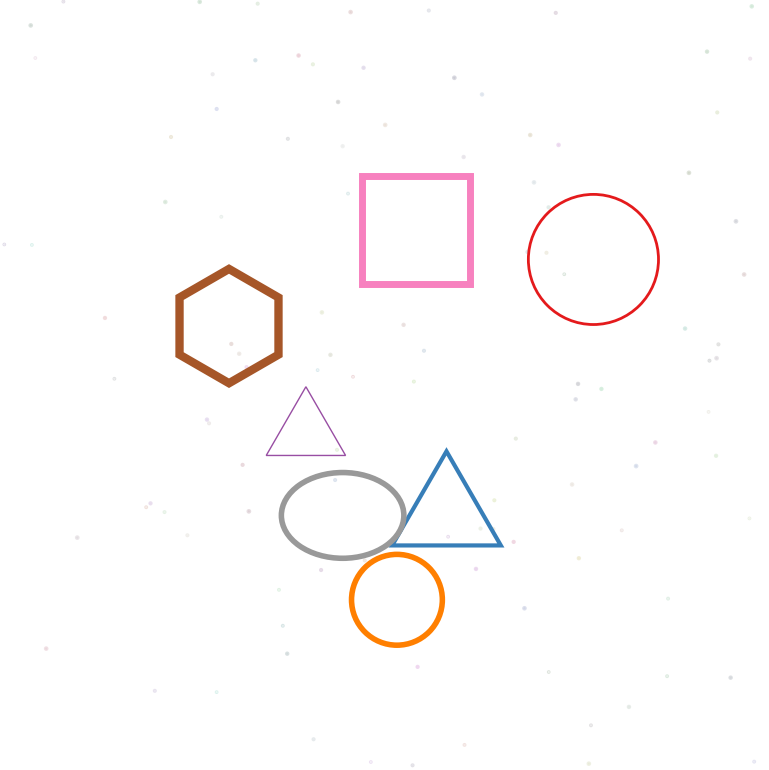[{"shape": "circle", "thickness": 1, "radius": 0.42, "center": [0.771, 0.663]}, {"shape": "triangle", "thickness": 1.5, "radius": 0.41, "center": [0.58, 0.332]}, {"shape": "triangle", "thickness": 0.5, "radius": 0.3, "center": [0.397, 0.438]}, {"shape": "circle", "thickness": 2, "radius": 0.29, "center": [0.516, 0.221]}, {"shape": "hexagon", "thickness": 3, "radius": 0.37, "center": [0.297, 0.577]}, {"shape": "square", "thickness": 2.5, "radius": 0.35, "center": [0.54, 0.702]}, {"shape": "oval", "thickness": 2, "radius": 0.4, "center": [0.445, 0.331]}]